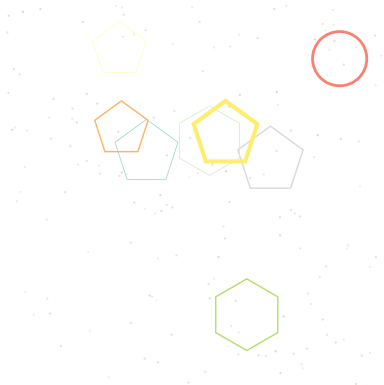[{"shape": "pentagon", "thickness": 0.5, "radius": 0.43, "center": [0.38, 0.604]}, {"shape": "pentagon", "thickness": 0.5, "radius": 0.37, "center": [0.31, 0.871]}, {"shape": "circle", "thickness": 2, "radius": 0.35, "center": [0.882, 0.848]}, {"shape": "pentagon", "thickness": 1, "radius": 0.36, "center": [0.315, 0.665]}, {"shape": "hexagon", "thickness": 1, "radius": 0.47, "center": [0.641, 0.183]}, {"shape": "pentagon", "thickness": 1, "radius": 0.45, "center": [0.702, 0.583]}, {"shape": "hexagon", "thickness": 0.5, "radius": 0.45, "center": [0.544, 0.635]}, {"shape": "pentagon", "thickness": 3, "radius": 0.43, "center": [0.586, 0.651]}]